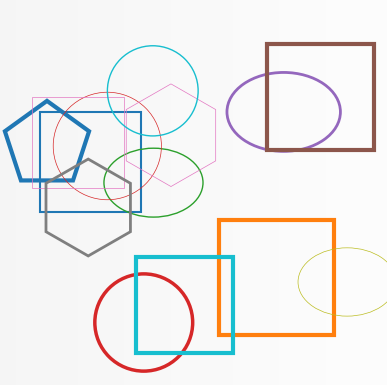[{"shape": "square", "thickness": 1.5, "radius": 0.65, "center": [0.233, 0.578]}, {"shape": "pentagon", "thickness": 3, "radius": 0.57, "center": [0.121, 0.624]}, {"shape": "square", "thickness": 3, "radius": 0.74, "center": [0.712, 0.279]}, {"shape": "oval", "thickness": 1, "radius": 0.64, "center": [0.396, 0.526]}, {"shape": "circle", "thickness": 2.5, "radius": 0.63, "center": [0.371, 0.162]}, {"shape": "circle", "thickness": 0.5, "radius": 0.7, "center": [0.277, 0.621]}, {"shape": "oval", "thickness": 2, "radius": 0.73, "center": [0.732, 0.709]}, {"shape": "square", "thickness": 3, "radius": 0.69, "center": [0.826, 0.748]}, {"shape": "hexagon", "thickness": 0.5, "radius": 0.67, "center": [0.441, 0.649]}, {"shape": "square", "thickness": 0.5, "radius": 0.59, "center": [0.201, 0.631]}, {"shape": "hexagon", "thickness": 2, "radius": 0.63, "center": [0.228, 0.461]}, {"shape": "oval", "thickness": 0.5, "radius": 0.63, "center": [0.896, 0.268]}, {"shape": "circle", "thickness": 1, "radius": 0.59, "center": [0.394, 0.764]}, {"shape": "square", "thickness": 3, "radius": 0.63, "center": [0.477, 0.207]}]